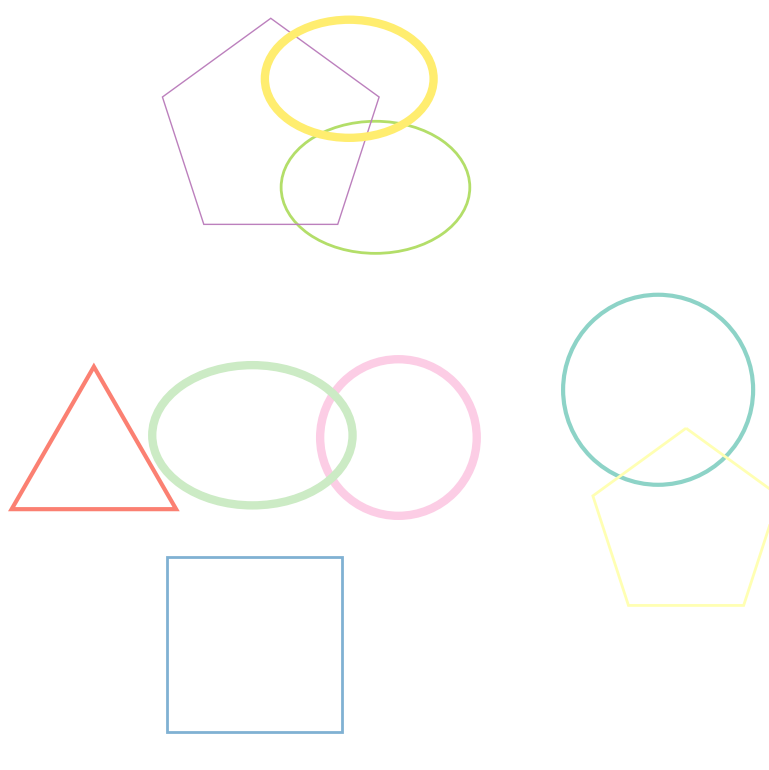[{"shape": "circle", "thickness": 1.5, "radius": 0.62, "center": [0.855, 0.494]}, {"shape": "pentagon", "thickness": 1, "radius": 0.64, "center": [0.891, 0.317]}, {"shape": "triangle", "thickness": 1.5, "radius": 0.62, "center": [0.122, 0.4]}, {"shape": "square", "thickness": 1, "radius": 0.57, "center": [0.331, 0.163]}, {"shape": "oval", "thickness": 1, "radius": 0.61, "center": [0.488, 0.757]}, {"shape": "circle", "thickness": 3, "radius": 0.51, "center": [0.517, 0.432]}, {"shape": "pentagon", "thickness": 0.5, "radius": 0.74, "center": [0.352, 0.828]}, {"shape": "oval", "thickness": 3, "radius": 0.65, "center": [0.328, 0.435]}, {"shape": "oval", "thickness": 3, "radius": 0.55, "center": [0.454, 0.898]}]